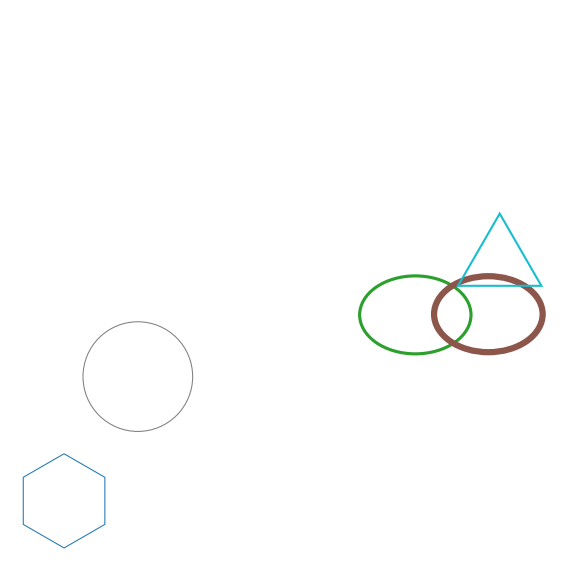[{"shape": "hexagon", "thickness": 0.5, "radius": 0.41, "center": [0.111, 0.132]}, {"shape": "oval", "thickness": 1.5, "radius": 0.48, "center": [0.719, 0.454]}, {"shape": "oval", "thickness": 3, "radius": 0.47, "center": [0.846, 0.455]}, {"shape": "circle", "thickness": 0.5, "radius": 0.47, "center": [0.239, 0.347]}, {"shape": "triangle", "thickness": 1, "radius": 0.42, "center": [0.865, 0.546]}]